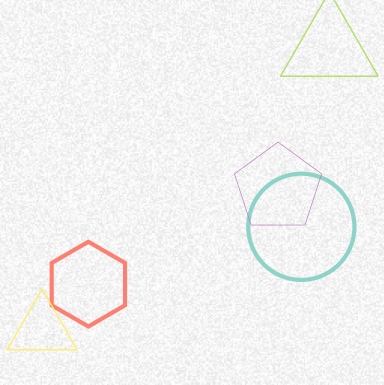[{"shape": "circle", "thickness": 3, "radius": 0.69, "center": [0.783, 0.411]}, {"shape": "hexagon", "thickness": 3, "radius": 0.55, "center": [0.23, 0.262]}, {"shape": "triangle", "thickness": 1, "radius": 0.73, "center": [0.855, 0.875]}, {"shape": "pentagon", "thickness": 0.5, "radius": 0.6, "center": [0.722, 0.512]}, {"shape": "triangle", "thickness": 1, "radius": 0.53, "center": [0.109, 0.144]}]